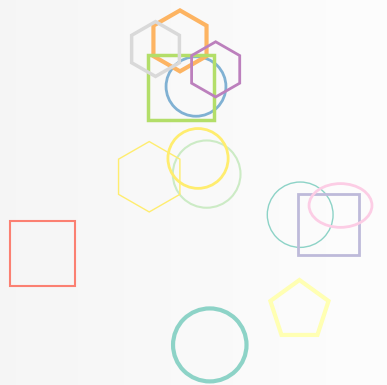[{"shape": "circle", "thickness": 1, "radius": 0.42, "center": [0.775, 0.442]}, {"shape": "circle", "thickness": 3, "radius": 0.47, "center": [0.541, 0.104]}, {"shape": "pentagon", "thickness": 3, "radius": 0.39, "center": [0.773, 0.194]}, {"shape": "square", "thickness": 2, "radius": 0.39, "center": [0.848, 0.417]}, {"shape": "square", "thickness": 1.5, "radius": 0.42, "center": [0.109, 0.341]}, {"shape": "circle", "thickness": 2, "radius": 0.39, "center": [0.506, 0.775]}, {"shape": "hexagon", "thickness": 3, "radius": 0.4, "center": [0.464, 0.894]}, {"shape": "square", "thickness": 2.5, "radius": 0.42, "center": [0.467, 0.773]}, {"shape": "oval", "thickness": 2, "radius": 0.41, "center": [0.879, 0.466]}, {"shape": "hexagon", "thickness": 2.5, "radius": 0.36, "center": [0.401, 0.873]}, {"shape": "hexagon", "thickness": 2, "radius": 0.36, "center": [0.557, 0.82]}, {"shape": "circle", "thickness": 1.5, "radius": 0.44, "center": [0.533, 0.548]}, {"shape": "hexagon", "thickness": 1, "radius": 0.46, "center": [0.385, 0.541]}, {"shape": "circle", "thickness": 2, "radius": 0.39, "center": [0.511, 0.588]}]